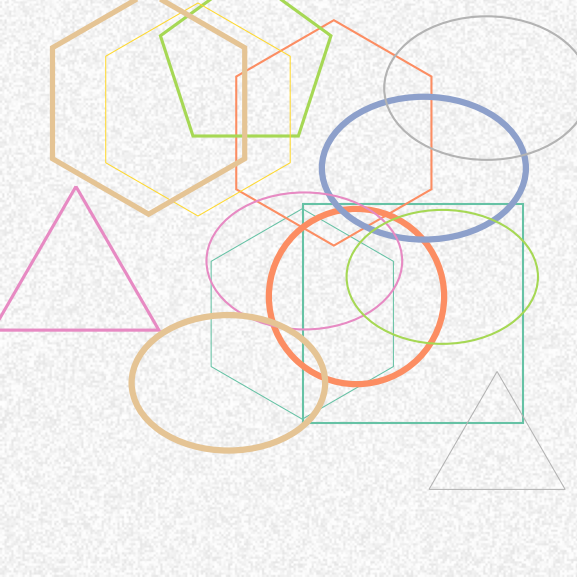[{"shape": "hexagon", "thickness": 0.5, "radius": 0.91, "center": [0.523, 0.456]}, {"shape": "square", "thickness": 1, "radius": 0.95, "center": [0.715, 0.456]}, {"shape": "hexagon", "thickness": 1, "radius": 0.98, "center": [0.578, 0.769]}, {"shape": "circle", "thickness": 3, "radius": 0.76, "center": [0.617, 0.486]}, {"shape": "oval", "thickness": 3, "radius": 0.88, "center": [0.734, 0.708]}, {"shape": "oval", "thickness": 1, "radius": 0.85, "center": [0.527, 0.547]}, {"shape": "triangle", "thickness": 1.5, "radius": 0.83, "center": [0.131, 0.51]}, {"shape": "pentagon", "thickness": 1.5, "radius": 0.78, "center": [0.425, 0.889]}, {"shape": "oval", "thickness": 1, "radius": 0.83, "center": [0.766, 0.52]}, {"shape": "hexagon", "thickness": 0.5, "radius": 0.92, "center": [0.343, 0.81]}, {"shape": "hexagon", "thickness": 2.5, "radius": 0.96, "center": [0.257, 0.82]}, {"shape": "oval", "thickness": 3, "radius": 0.84, "center": [0.395, 0.336]}, {"shape": "triangle", "thickness": 0.5, "radius": 0.68, "center": [0.861, 0.22]}, {"shape": "oval", "thickness": 1, "radius": 0.89, "center": [0.843, 0.847]}]